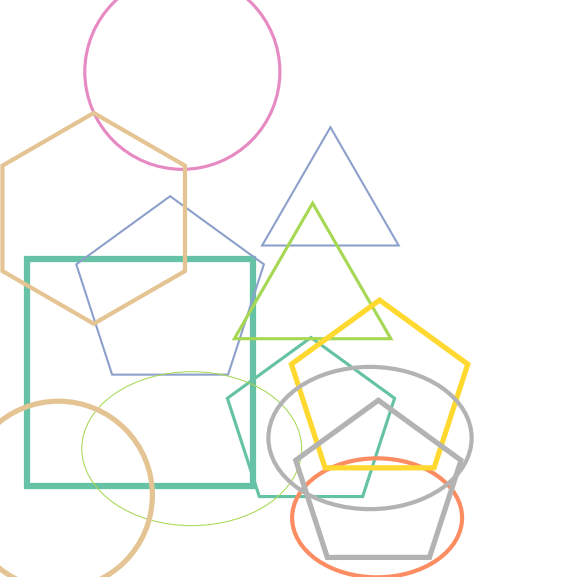[{"shape": "square", "thickness": 3, "radius": 0.98, "center": [0.243, 0.354]}, {"shape": "pentagon", "thickness": 1.5, "radius": 0.76, "center": [0.538, 0.262]}, {"shape": "oval", "thickness": 2, "radius": 0.74, "center": [0.653, 0.102]}, {"shape": "triangle", "thickness": 1, "radius": 0.68, "center": [0.572, 0.642]}, {"shape": "pentagon", "thickness": 1, "radius": 0.85, "center": [0.295, 0.489]}, {"shape": "circle", "thickness": 1.5, "radius": 0.84, "center": [0.316, 0.875]}, {"shape": "triangle", "thickness": 1.5, "radius": 0.78, "center": [0.541, 0.491]}, {"shape": "oval", "thickness": 0.5, "radius": 0.95, "center": [0.332, 0.222]}, {"shape": "pentagon", "thickness": 2.5, "radius": 0.8, "center": [0.657, 0.319]}, {"shape": "circle", "thickness": 2.5, "radius": 0.81, "center": [0.101, 0.142]}, {"shape": "hexagon", "thickness": 2, "radius": 0.91, "center": [0.162, 0.621]}, {"shape": "oval", "thickness": 2, "radius": 0.88, "center": [0.641, 0.241]}, {"shape": "pentagon", "thickness": 2.5, "radius": 0.75, "center": [0.655, 0.156]}]